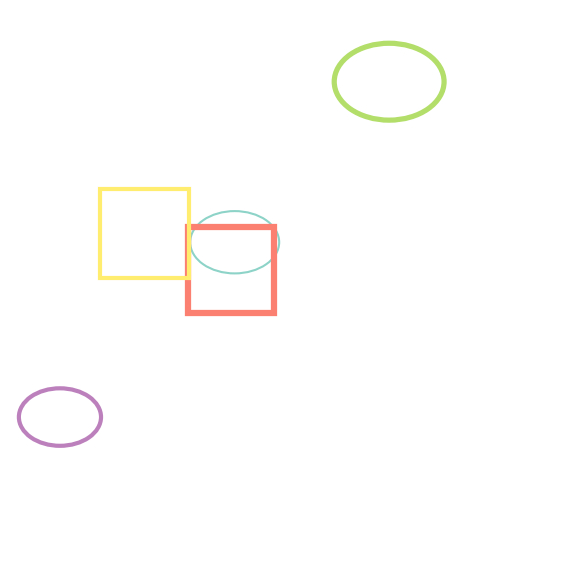[{"shape": "oval", "thickness": 1, "radius": 0.39, "center": [0.406, 0.58]}, {"shape": "square", "thickness": 3, "radius": 0.37, "center": [0.4, 0.532]}, {"shape": "oval", "thickness": 2.5, "radius": 0.48, "center": [0.674, 0.858]}, {"shape": "oval", "thickness": 2, "radius": 0.36, "center": [0.104, 0.277]}, {"shape": "square", "thickness": 2, "radius": 0.38, "center": [0.25, 0.595]}]